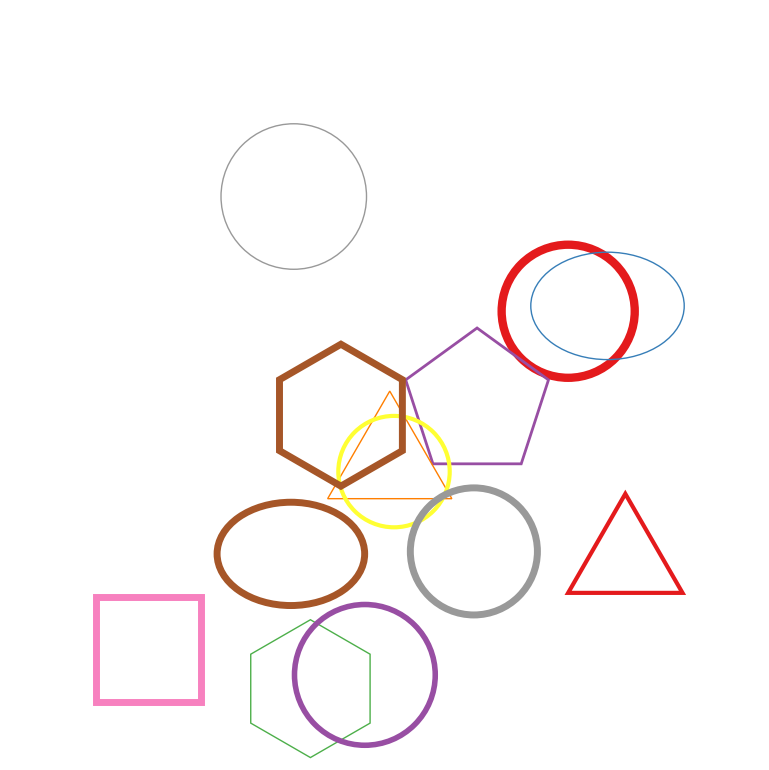[{"shape": "circle", "thickness": 3, "radius": 0.43, "center": [0.738, 0.596]}, {"shape": "triangle", "thickness": 1.5, "radius": 0.43, "center": [0.812, 0.273]}, {"shape": "oval", "thickness": 0.5, "radius": 0.5, "center": [0.789, 0.603]}, {"shape": "hexagon", "thickness": 0.5, "radius": 0.45, "center": [0.403, 0.106]}, {"shape": "circle", "thickness": 2, "radius": 0.46, "center": [0.474, 0.124]}, {"shape": "pentagon", "thickness": 1, "radius": 0.49, "center": [0.62, 0.477]}, {"shape": "triangle", "thickness": 0.5, "radius": 0.47, "center": [0.506, 0.399]}, {"shape": "circle", "thickness": 1.5, "radius": 0.36, "center": [0.512, 0.388]}, {"shape": "hexagon", "thickness": 2.5, "radius": 0.46, "center": [0.443, 0.461]}, {"shape": "oval", "thickness": 2.5, "radius": 0.48, "center": [0.378, 0.281]}, {"shape": "square", "thickness": 2.5, "radius": 0.34, "center": [0.193, 0.157]}, {"shape": "circle", "thickness": 0.5, "radius": 0.47, "center": [0.382, 0.745]}, {"shape": "circle", "thickness": 2.5, "radius": 0.41, "center": [0.615, 0.284]}]